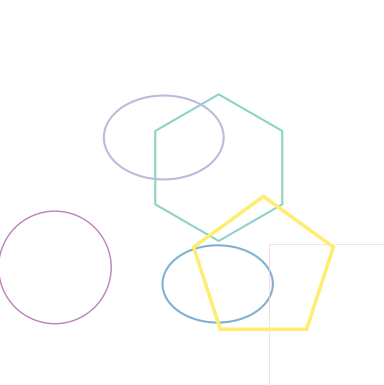[{"shape": "hexagon", "thickness": 1.5, "radius": 0.95, "center": [0.568, 0.565]}, {"shape": "oval", "thickness": 1.5, "radius": 0.78, "center": [0.425, 0.643]}, {"shape": "oval", "thickness": 1.5, "radius": 0.72, "center": [0.565, 0.263]}, {"shape": "square", "thickness": 0.5, "radius": 1.0, "center": [0.899, 0.167]}, {"shape": "circle", "thickness": 1, "radius": 0.73, "center": [0.143, 0.305]}, {"shape": "pentagon", "thickness": 2.5, "radius": 0.95, "center": [0.684, 0.299]}]